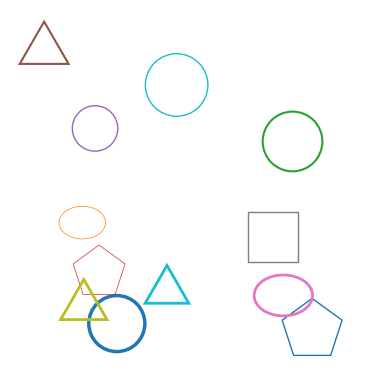[{"shape": "circle", "thickness": 2.5, "radius": 0.36, "center": [0.303, 0.16]}, {"shape": "pentagon", "thickness": 1, "radius": 0.41, "center": [0.811, 0.143]}, {"shape": "oval", "thickness": 0.5, "radius": 0.3, "center": [0.214, 0.422]}, {"shape": "circle", "thickness": 1.5, "radius": 0.39, "center": [0.76, 0.633]}, {"shape": "pentagon", "thickness": 0.5, "radius": 0.35, "center": [0.257, 0.293]}, {"shape": "circle", "thickness": 1, "radius": 0.3, "center": [0.247, 0.666]}, {"shape": "triangle", "thickness": 1.5, "radius": 0.37, "center": [0.115, 0.871]}, {"shape": "oval", "thickness": 2, "radius": 0.38, "center": [0.736, 0.233]}, {"shape": "square", "thickness": 1, "radius": 0.32, "center": [0.708, 0.385]}, {"shape": "triangle", "thickness": 2, "radius": 0.35, "center": [0.218, 0.205]}, {"shape": "triangle", "thickness": 2, "radius": 0.33, "center": [0.434, 0.245]}, {"shape": "circle", "thickness": 1, "radius": 0.41, "center": [0.459, 0.779]}]